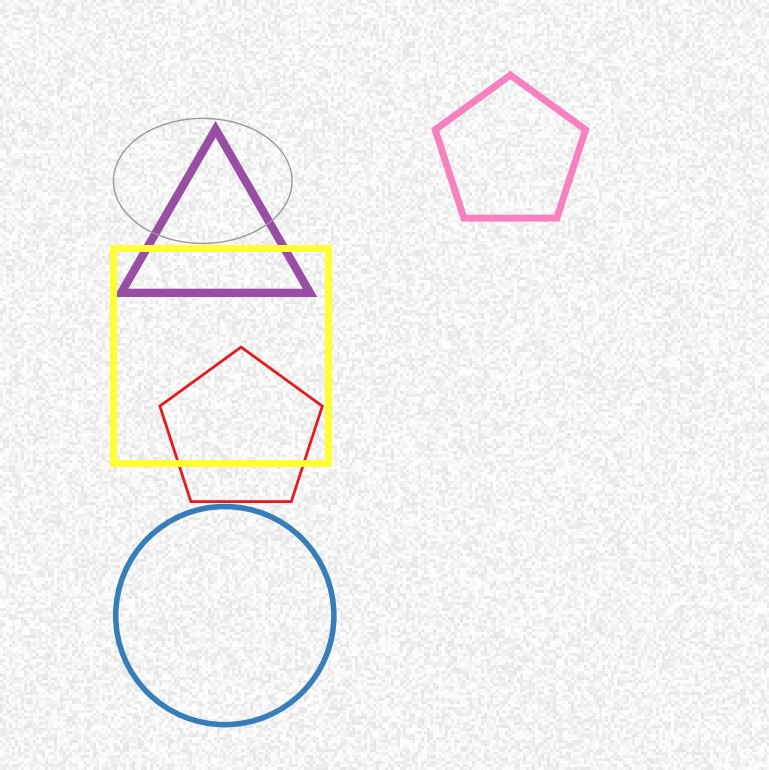[{"shape": "pentagon", "thickness": 1, "radius": 0.55, "center": [0.313, 0.438]}, {"shape": "circle", "thickness": 2, "radius": 0.71, "center": [0.292, 0.201]}, {"shape": "triangle", "thickness": 3, "radius": 0.71, "center": [0.28, 0.69]}, {"shape": "square", "thickness": 2.5, "radius": 0.7, "center": [0.286, 0.538]}, {"shape": "pentagon", "thickness": 2.5, "radius": 0.51, "center": [0.663, 0.8]}, {"shape": "oval", "thickness": 0.5, "radius": 0.58, "center": [0.263, 0.765]}]